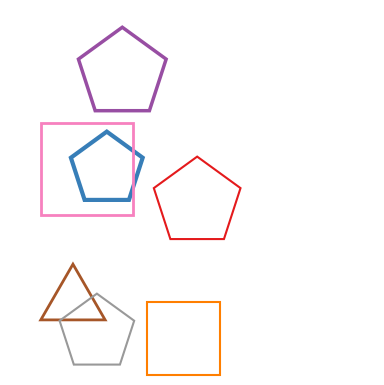[{"shape": "pentagon", "thickness": 1.5, "radius": 0.59, "center": [0.512, 0.475]}, {"shape": "pentagon", "thickness": 3, "radius": 0.49, "center": [0.277, 0.56]}, {"shape": "pentagon", "thickness": 2.5, "radius": 0.6, "center": [0.318, 0.809]}, {"shape": "square", "thickness": 1.5, "radius": 0.48, "center": [0.477, 0.121]}, {"shape": "triangle", "thickness": 2, "radius": 0.48, "center": [0.189, 0.217]}, {"shape": "square", "thickness": 2, "radius": 0.6, "center": [0.225, 0.562]}, {"shape": "pentagon", "thickness": 1.5, "radius": 0.51, "center": [0.252, 0.135]}]